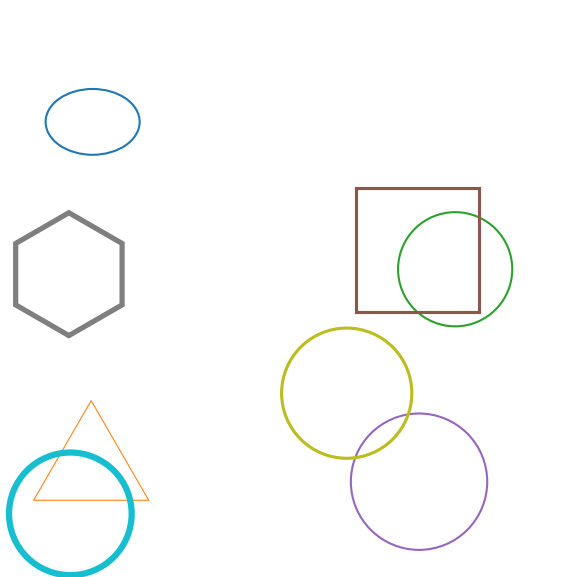[{"shape": "oval", "thickness": 1, "radius": 0.41, "center": [0.16, 0.788]}, {"shape": "triangle", "thickness": 0.5, "radius": 0.58, "center": [0.158, 0.19]}, {"shape": "circle", "thickness": 1, "radius": 0.49, "center": [0.788, 0.533]}, {"shape": "circle", "thickness": 1, "radius": 0.59, "center": [0.726, 0.165]}, {"shape": "square", "thickness": 1.5, "radius": 0.54, "center": [0.723, 0.567]}, {"shape": "hexagon", "thickness": 2.5, "radius": 0.53, "center": [0.119, 0.524]}, {"shape": "circle", "thickness": 1.5, "radius": 0.56, "center": [0.6, 0.318]}, {"shape": "circle", "thickness": 3, "radius": 0.53, "center": [0.122, 0.109]}]